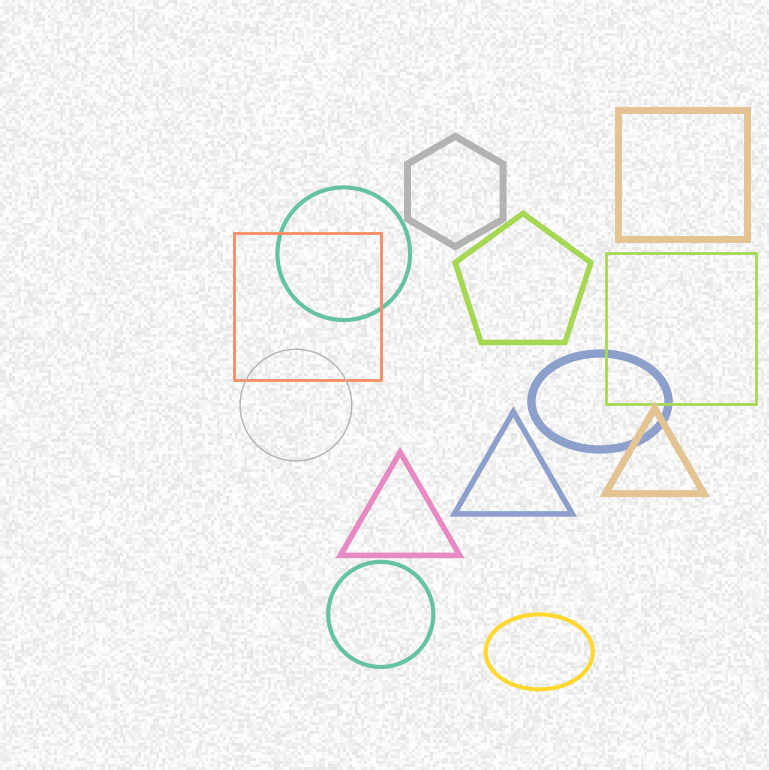[{"shape": "circle", "thickness": 1.5, "radius": 0.34, "center": [0.495, 0.202]}, {"shape": "circle", "thickness": 1.5, "radius": 0.43, "center": [0.446, 0.671]}, {"shape": "square", "thickness": 1, "radius": 0.48, "center": [0.399, 0.602]}, {"shape": "triangle", "thickness": 2, "radius": 0.44, "center": [0.667, 0.377]}, {"shape": "oval", "thickness": 3, "radius": 0.45, "center": [0.779, 0.479]}, {"shape": "triangle", "thickness": 2, "radius": 0.45, "center": [0.52, 0.323]}, {"shape": "pentagon", "thickness": 2, "radius": 0.46, "center": [0.679, 0.63]}, {"shape": "square", "thickness": 1, "radius": 0.49, "center": [0.884, 0.574]}, {"shape": "oval", "thickness": 1.5, "radius": 0.35, "center": [0.7, 0.153]}, {"shape": "triangle", "thickness": 2.5, "radius": 0.37, "center": [0.85, 0.396]}, {"shape": "square", "thickness": 2.5, "radius": 0.42, "center": [0.886, 0.774]}, {"shape": "hexagon", "thickness": 2.5, "radius": 0.36, "center": [0.591, 0.751]}, {"shape": "circle", "thickness": 0.5, "radius": 0.36, "center": [0.384, 0.474]}]